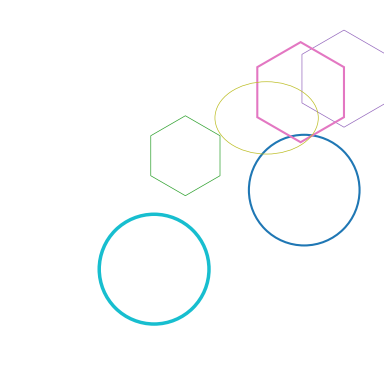[{"shape": "circle", "thickness": 1.5, "radius": 0.72, "center": [0.79, 0.506]}, {"shape": "hexagon", "thickness": 0.5, "radius": 0.52, "center": [0.482, 0.595]}, {"shape": "hexagon", "thickness": 0.5, "radius": 0.63, "center": [0.894, 0.796]}, {"shape": "hexagon", "thickness": 1.5, "radius": 0.65, "center": [0.781, 0.761]}, {"shape": "oval", "thickness": 0.5, "radius": 0.67, "center": [0.693, 0.694]}, {"shape": "circle", "thickness": 2.5, "radius": 0.71, "center": [0.4, 0.301]}]